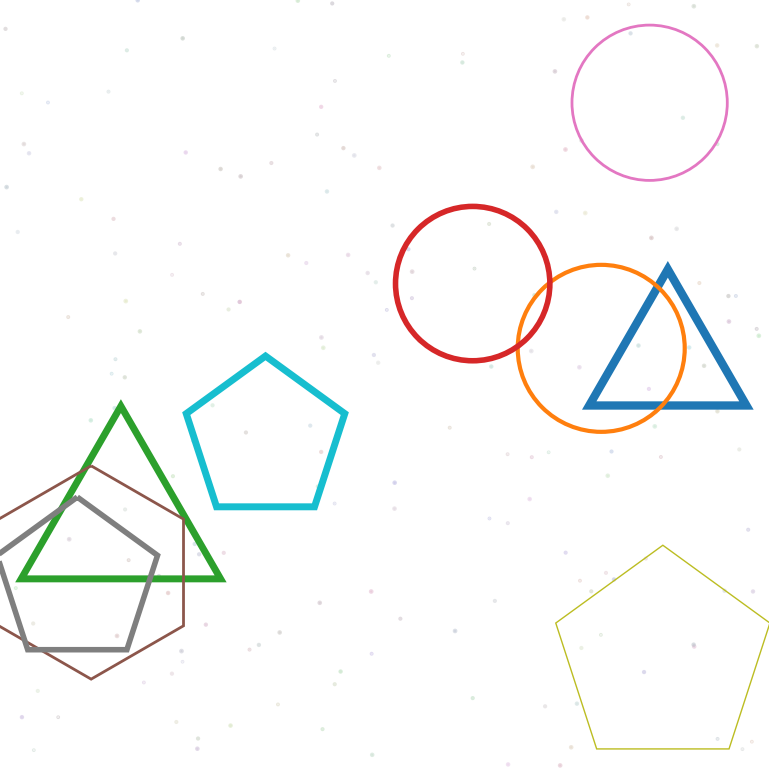[{"shape": "triangle", "thickness": 3, "radius": 0.59, "center": [0.867, 0.532]}, {"shape": "circle", "thickness": 1.5, "radius": 0.54, "center": [0.781, 0.548]}, {"shape": "triangle", "thickness": 2.5, "radius": 0.75, "center": [0.157, 0.323]}, {"shape": "circle", "thickness": 2, "radius": 0.5, "center": [0.614, 0.632]}, {"shape": "hexagon", "thickness": 1, "radius": 0.69, "center": [0.118, 0.257]}, {"shape": "circle", "thickness": 1, "radius": 0.5, "center": [0.844, 0.867]}, {"shape": "pentagon", "thickness": 2, "radius": 0.55, "center": [0.1, 0.245]}, {"shape": "pentagon", "thickness": 0.5, "radius": 0.73, "center": [0.861, 0.146]}, {"shape": "pentagon", "thickness": 2.5, "radius": 0.54, "center": [0.345, 0.429]}]